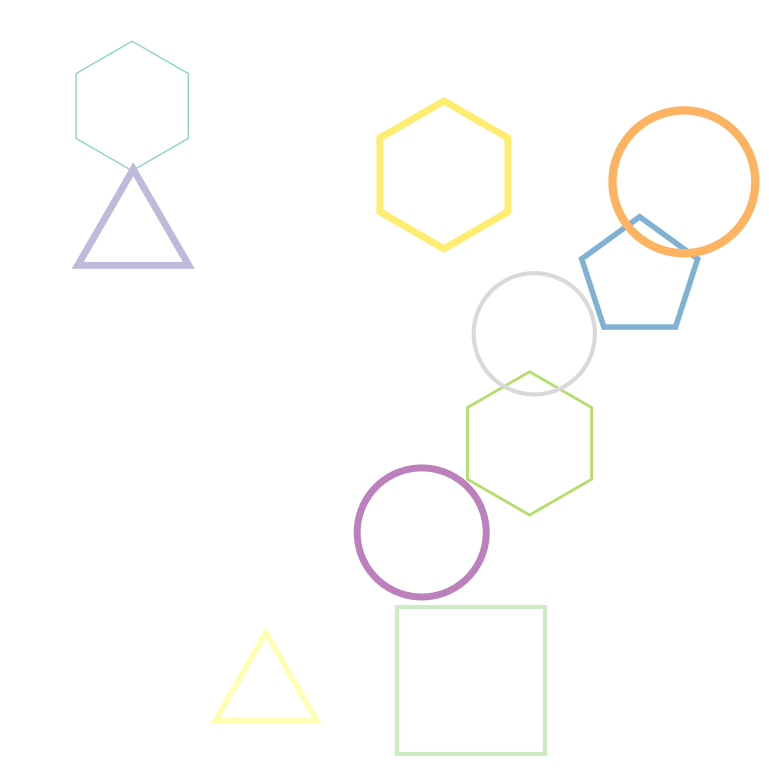[{"shape": "hexagon", "thickness": 0.5, "radius": 0.42, "center": [0.172, 0.862]}, {"shape": "triangle", "thickness": 2, "radius": 0.38, "center": [0.345, 0.102]}, {"shape": "triangle", "thickness": 2.5, "radius": 0.42, "center": [0.173, 0.697]}, {"shape": "pentagon", "thickness": 2, "radius": 0.4, "center": [0.831, 0.639]}, {"shape": "circle", "thickness": 3, "radius": 0.46, "center": [0.888, 0.764]}, {"shape": "hexagon", "thickness": 1, "radius": 0.47, "center": [0.688, 0.424]}, {"shape": "circle", "thickness": 1.5, "radius": 0.39, "center": [0.694, 0.567]}, {"shape": "circle", "thickness": 2.5, "radius": 0.42, "center": [0.548, 0.309]}, {"shape": "square", "thickness": 1.5, "radius": 0.48, "center": [0.612, 0.116]}, {"shape": "hexagon", "thickness": 2.5, "radius": 0.48, "center": [0.577, 0.773]}]